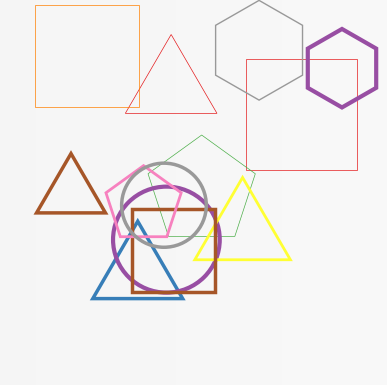[{"shape": "triangle", "thickness": 0.5, "radius": 0.68, "center": [0.442, 0.774]}, {"shape": "square", "thickness": 0.5, "radius": 0.72, "center": [0.778, 0.703]}, {"shape": "triangle", "thickness": 2.5, "radius": 0.67, "center": [0.355, 0.291]}, {"shape": "pentagon", "thickness": 0.5, "radius": 0.73, "center": [0.52, 0.504]}, {"shape": "circle", "thickness": 3, "radius": 0.69, "center": [0.429, 0.378]}, {"shape": "hexagon", "thickness": 3, "radius": 0.51, "center": [0.883, 0.823]}, {"shape": "square", "thickness": 0.5, "radius": 0.67, "center": [0.224, 0.854]}, {"shape": "triangle", "thickness": 2, "radius": 0.71, "center": [0.626, 0.397]}, {"shape": "triangle", "thickness": 2.5, "radius": 0.51, "center": [0.183, 0.498]}, {"shape": "square", "thickness": 2.5, "radius": 0.54, "center": [0.447, 0.349]}, {"shape": "pentagon", "thickness": 2, "radius": 0.51, "center": [0.371, 0.468]}, {"shape": "circle", "thickness": 2.5, "radius": 0.55, "center": [0.423, 0.467]}, {"shape": "hexagon", "thickness": 1, "radius": 0.65, "center": [0.669, 0.869]}]